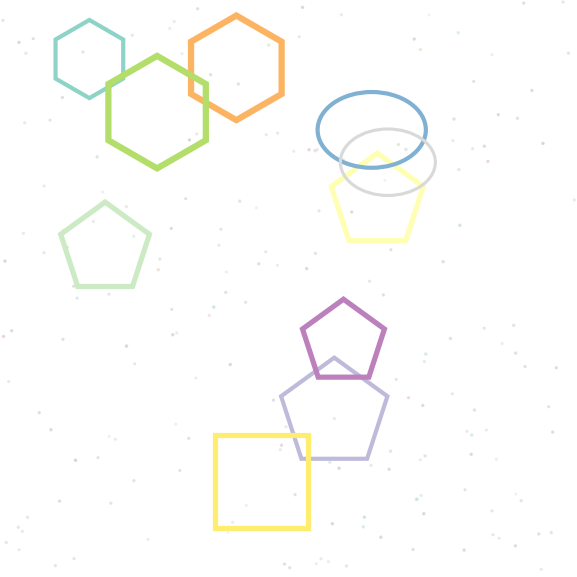[{"shape": "hexagon", "thickness": 2, "radius": 0.34, "center": [0.155, 0.897]}, {"shape": "pentagon", "thickness": 2.5, "radius": 0.42, "center": [0.653, 0.65]}, {"shape": "pentagon", "thickness": 2, "radius": 0.48, "center": [0.579, 0.283]}, {"shape": "oval", "thickness": 2, "radius": 0.47, "center": [0.644, 0.774]}, {"shape": "hexagon", "thickness": 3, "radius": 0.45, "center": [0.409, 0.882]}, {"shape": "hexagon", "thickness": 3, "radius": 0.49, "center": [0.272, 0.805]}, {"shape": "oval", "thickness": 1.5, "radius": 0.41, "center": [0.672, 0.718]}, {"shape": "pentagon", "thickness": 2.5, "radius": 0.37, "center": [0.595, 0.406]}, {"shape": "pentagon", "thickness": 2.5, "radius": 0.4, "center": [0.182, 0.568]}, {"shape": "square", "thickness": 2.5, "radius": 0.4, "center": [0.452, 0.165]}]